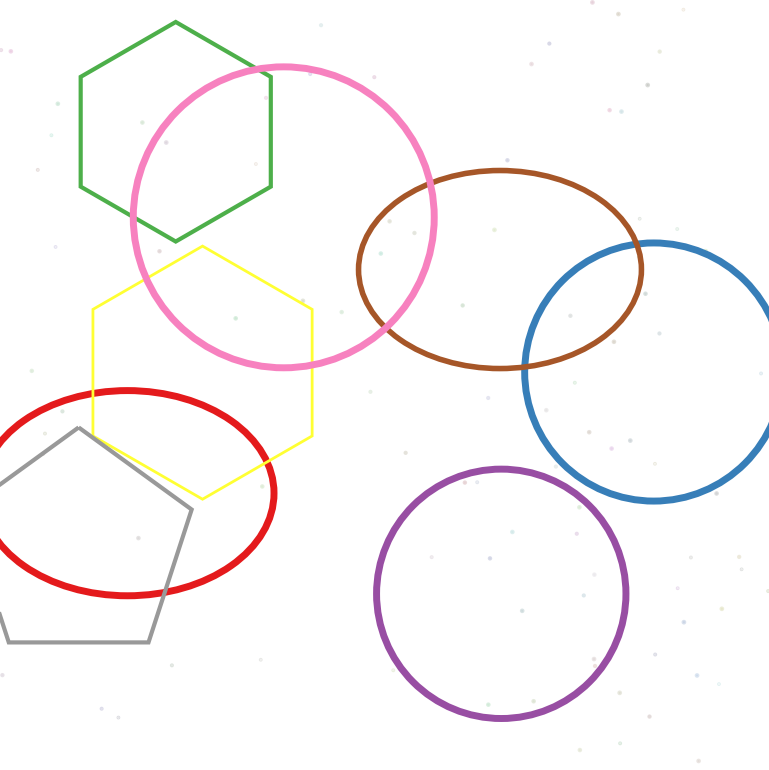[{"shape": "oval", "thickness": 2.5, "radius": 0.95, "center": [0.166, 0.36]}, {"shape": "circle", "thickness": 2.5, "radius": 0.84, "center": [0.849, 0.517]}, {"shape": "hexagon", "thickness": 1.5, "radius": 0.71, "center": [0.228, 0.829]}, {"shape": "circle", "thickness": 2.5, "radius": 0.81, "center": [0.651, 0.229]}, {"shape": "hexagon", "thickness": 1, "radius": 0.82, "center": [0.263, 0.516]}, {"shape": "oval", "thickness": 2, "radius": 0.92, "center": [0.649, 0.65]}, {"shape": "circle", "thickness": 2.5, "radius": 0.98, "center": [0.369, 0.718]}, {"shape": "pentagon", "thickness": 1.5, "radius": 0.77, "center": [0.102, 0.291]}]